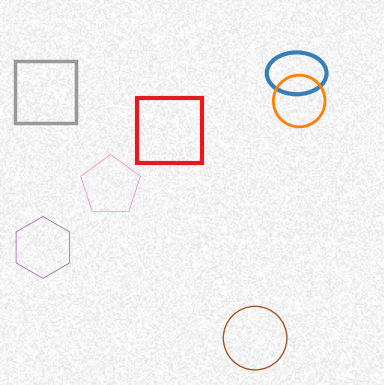[{"shape": "square", "thickness": 3, "radius": 0.42, "center": [0.44, 0.662]}, {"shape": "oval", "thickness": 3, "radius": 0.39, "center": [0.771, 0.81]}, {"shape": "hexagon", "thickness": 0.5, "radius": 0.4, "center": [0.111, 0.357]}, {"shape": "circle", "thickness": 2, "radius": 0.34, "center": [0.777, 0.738]}, {"shape": "circle", "thickness": 1, "radius": 0.41, "center": [0.663, 0.122]}, {"shape": "pentagon", "thickness": 0.5, "radius": 0.41, "center": [0.287, 0.517]}, {"shape": "square", "thickness": 2.5, "radius": 0.4, "center": [0.118, 0.762]}]